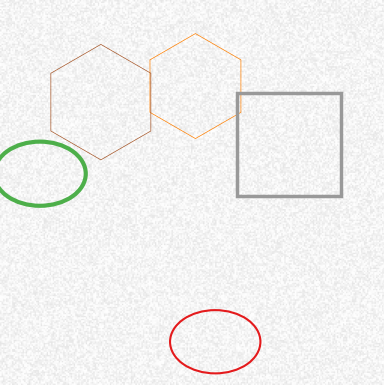[{"shape": "oval", "thickness": 1.5, "radius": 0.59, "center": [0.559, 0.112]}, {"shape": "oval", "thickness": 3, "radius": 0.6, "center": [0.104, 0.549]}, {"shape": "hexagon", "thickness": 0.5, "radius": 0.68, "center": [0.508, 0.776]}, {"shape": "hexagon", "thickness": 0.5, "radius": 0.75, "center": [0.262, 0.735]}, {"shape": "square", "thickness": 2.5, "radius": 0.67, "center": [0.751, 0.625]}]